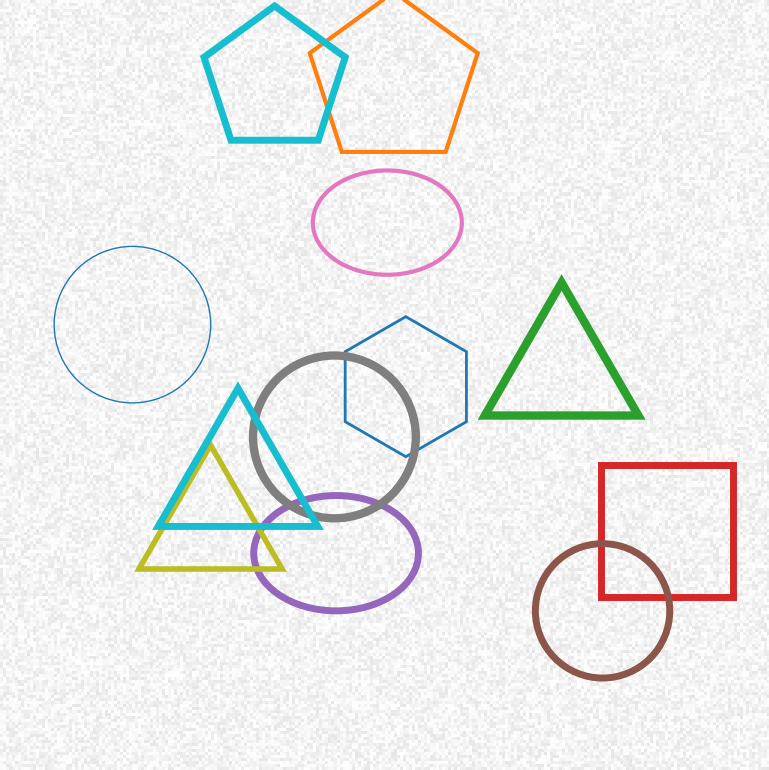[{"shape": "hexagon", "thickness": 1, "radius": 0.45, "center": [0.527, 0.498]}, {"shape": "circle", "thickness": 0.5, "radius": 0.51, "center": [0.172, 0.578]}, {"shape": "pentagon", "thickness": 1.5, "radius": 0.57, "center": [0.511, 0.896]}, {"shape": "triangle", "thickness": 3, "radius": 0.58, "center": [0.729, 0.518]}, {"shape": "square", "thickness": 2.5, "radius": 0.43, "center": [0.867, 0.311]}, {"shape": "oval", "thickness": 2.5, "radius": 0.53, "center": [0.436, 0.282]}, {"shape": "circle", "thickness": 2.5, "radius": 0.44, "center": [0.783, 0.207]}, {"shape": "oval", "thickness": 1.5, "radius": 0.48, "center": [0.503, 0.711]}, {"shape": "circle", "thickness": 3, "radius": 0.53, "center": [0.434, 0.433]}, {"shape": "triangle", "thickness": 2, "radius": 0.54, "center": [0.273, 0.315]}, {"shape": "pentagon", "thickness": 2.5, "radius": 0.48, "center": [0.357, 0.896]}, {"shape": "triangle", "thickness": 2.5, "radius": 0.6, "center": [0.309, 0.376]}]